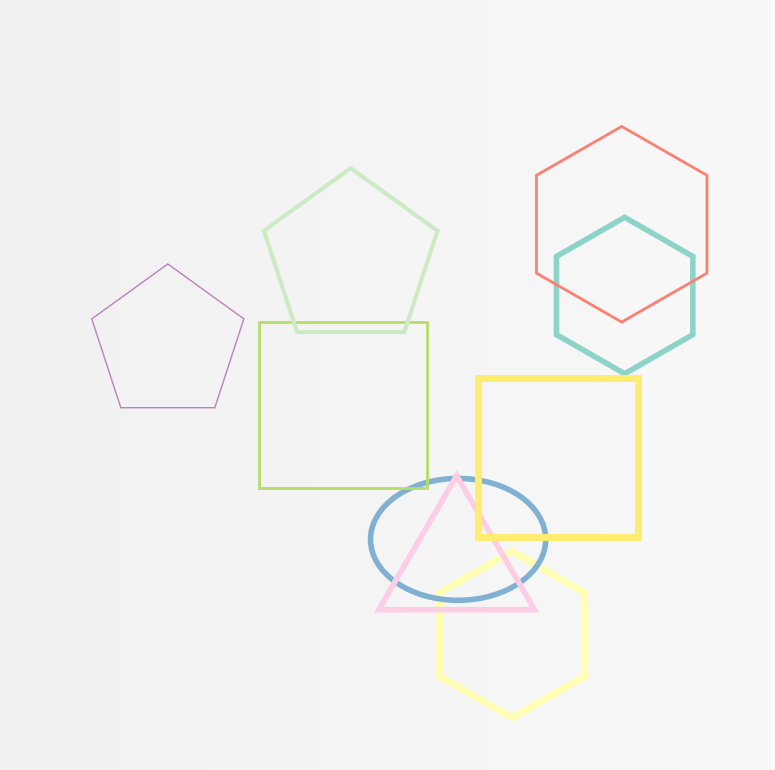[{"shape": "hexagon", "thickness": 2, "radius": 0.51, "center": [0.806, 0.616]}, {"shape": "hexagon", "thickness": 2.5, "radius": 0.54, "center": [0.661, 0.176]}, {"shape": "hexagon", "thickness": 1, "radius": 0.64, "center": [0.802, 0.709]}, {"shape": "oval", "thickness": 2, "radius": 0.57, "center": [0.591, 0.3]}, {"shape": "square", "thickness": 1, "radius": 0.54, "center": [0.443, 0.474]}, {"shape": "triangle", "thickness": 2, "radius": 0.58, "center": [0.589, 0.266]}, {"shape": "pentagon", "thickness": 0.5, "radius": 0.52, "center": [0.217, 0.554]}, {"shape": "pentagon", "thickness": 1.5, "radius": 0.59, "center": [0.453, 0.664]}, {"shape": "square", "thickness": 2.5, "radius": 0.52, "center": [0.72, 0.406]}]